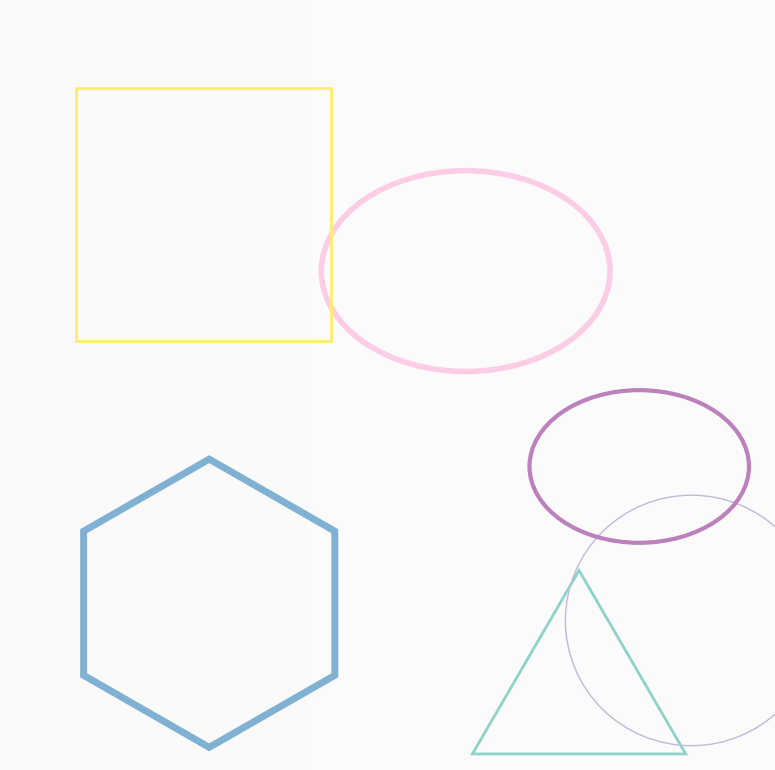[{"shape": "triangle", "thickness": 1, "radius": 0.79, "center": [0.747, 0.1]}, {"shape": "circle", "thickness": 0.5, "radius": 0.81, "center": [0.892, 0.194]}, {"shape": "hexagon", "thickness": 2.5, "radius": 0.94, "center": [0.27, 0.217]}, {"shape": "oval", "thickness": 2, "radius": 0.93, "center": [0.601, 0.648]}, {"shape": "oval", "thickness": 1.5, "radius": 0.71, "center": [0.825, 0.394]}, {"shape": "square", "thickness": 1, "radius": 0.82, "center": [0.263, 0.722]}]